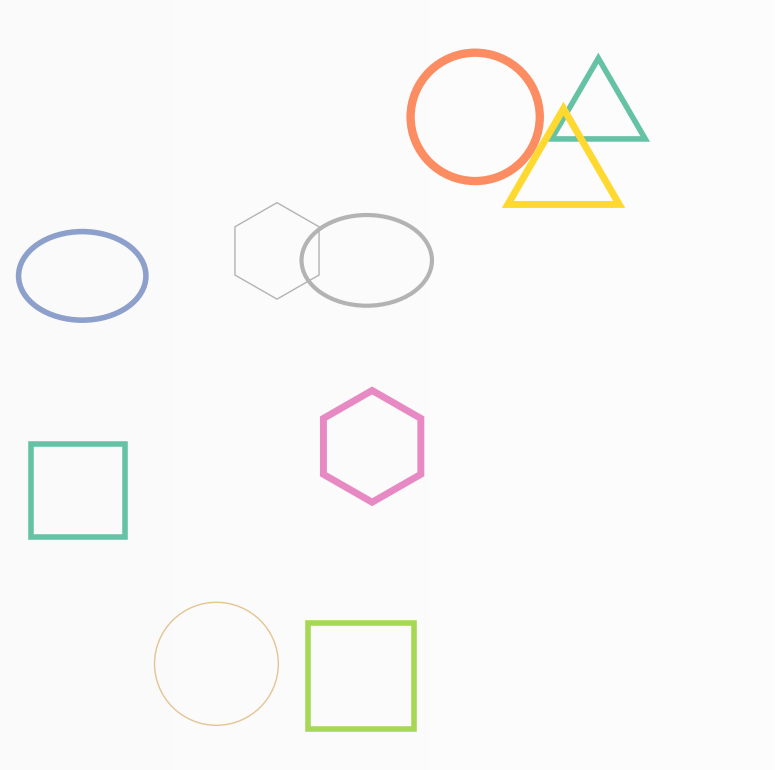[{"shape": "square", "thickness": 2, "radius": 0.3, "center": [0.101, 0.363]}, {"shape": "triangle", "thickness": 2, "radius": 0.35, "center": [0.772, 0.854]}, {"shape": "circle", "thickness": 3, "radius": 0.42, "center": [0.613, 0.848]}, {"shape": "oval", "thickness": 2, "radius": 0.41, "center": [0.106, 0.642]}, {"shape": "hexagon", "thickness": 2.5, "radius": 0.36, "center": [0.48, 0.42]}, {"shape": "square", "thickness": 2, "radius": 0.34, "center": [0.466, 0.122]}, {"shape": "triangle", "thickness": 2.5, "radius": 0.41, "center": [0.727, 0.776]}, {"shape": "circle", "thickness": 0.5, "radius": 0.4, "center": [0.279, 0.138]}, {"shape": "hexagon", "thickness": 0.5, "radius": 0.31, "center": [0.357, 0.674]}, {"shape": "oval", "thickness": 1.5, "radius": 0.42, "center": [0.473, 0.662]}]